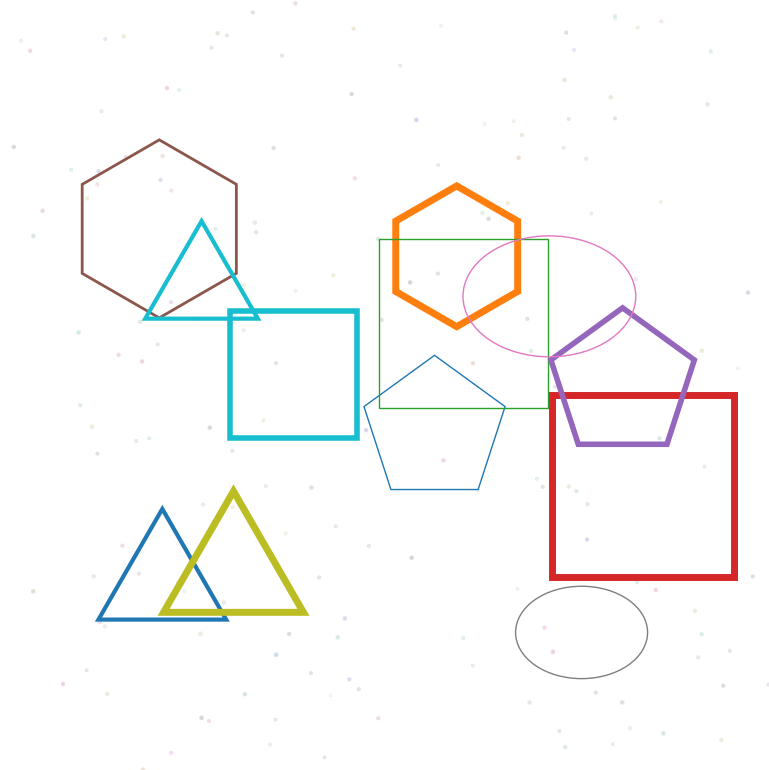[{"shape": "pentagon", "thickness": 0.5, "radius": 0.48, "center": [0.564, 0.442]}, {"shape": "triangle", "thickness": 1.5, "radius": 0.48, "center": [0.211, 0.243]}, {"shape": "hexagon", "thickness": 2.5, "radius": 0.46, "center": [0.593, 0.667]}, {"shape": "square", "thickness": 0.5, "radius": 0.55, "center": [0.602, 0.58]}, {"shape": "square", "thickness": 2.5, "radius": 0.59, "center": [0.835, 0.368]}, {"shape": "pentagon", "thickness": 2, "radius": 0.49, "center": [0.809, 0.502]}, {"shape": "hexagon", "thickness": 1, "radius": 0.58, "center": [0.207, 0.703]}, {"shape": "oval", "thickness": 0.5, "radius": 0.56, "center": [0.713, 0.615]}, {"shape": "oval", "thickness": 0.5, "radius": 0.43, "center": [0.755, 0.179]}, {"shape": "triangle", "thickness": 2.5, "radius": 0.52, "center": [0.303, 0.257]}, {"shape": "square", "thickness": 2, "radius": 0.41, "center": [0.381, 0.514]}, {"shape": "triangle", "thickness": 1.5, "radius": 0.42, "center": [0.262, 0.628]}]